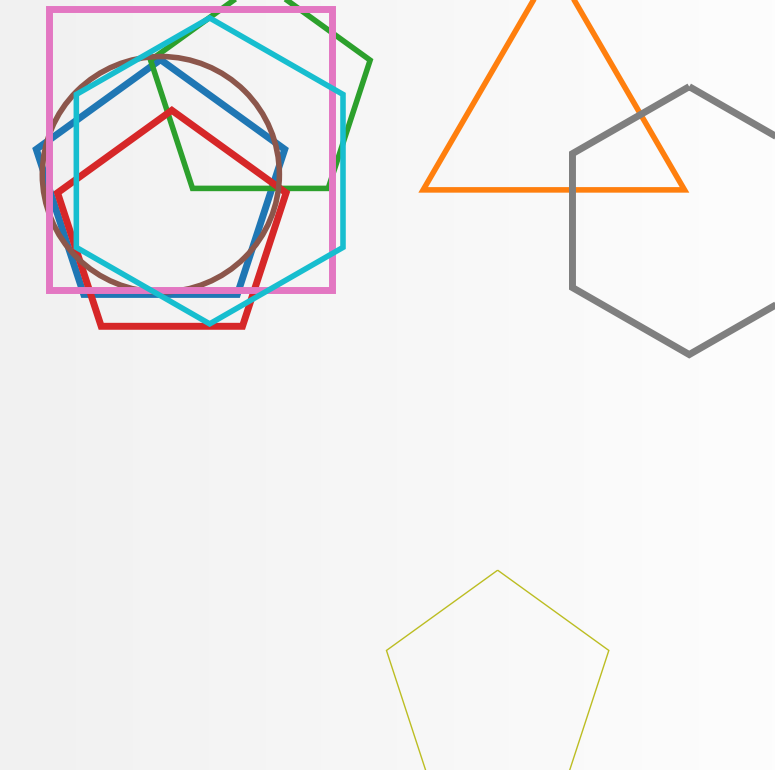[{"shape": "pentagon", "thickness": 2.5, "radius": 0.84, "center": [0.207, 0.754]}, {"shape": "triangle", "thickness": 2, "radius": 0.97, "center": [0.715, 0.851]}, {"shape": "pentagon", "thickness": 2, "radius": 0.74, "center": [0.336, 0.876]}, {"shape": "pentagon", "thickness": 2.5, "radius": 0.78, "center": [0.222, 0.702]}, {"shape": "circle", "thickness": 2, "radius": 0.76, "center": [0.208, 0.774]}, {"shape": "square", "thickness": 2.5, "radius": 0.91, "center": [0.246, 0.806]}, {"shape": "hexagon", "thickness": 2.5, "radius": 0.87, "center": [0.889, 0.713]}, {"shape": "pentagon", "thickness": 0.5, "radius": 0.75, "center": [0.642, 0.109]}, {"shape": "hexagon", "thickness": 2, "radius": 0.99, "center": [0.271, 0.778]}]